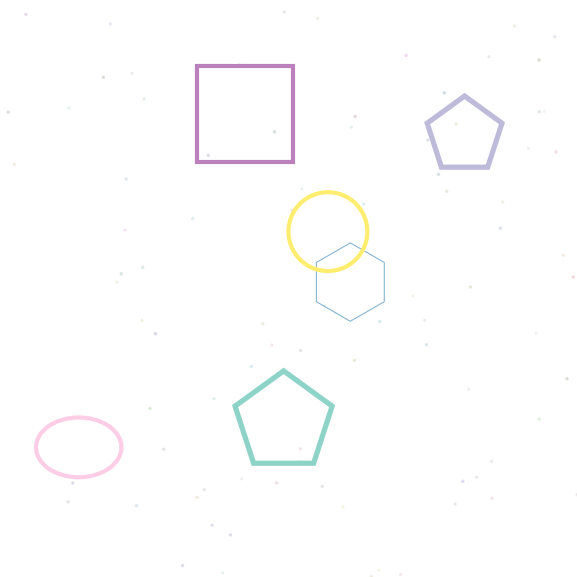[{"shape": "pentagon", "thickness": 2.5, "radius": 0.44, "center": [0.491, 0.269]}, {"shape": "pentagon", "thickness": 2.5, "radius": 0.34, "center": [0.804, 0.765]}, {"shape": "hexagon", "thickness": 0.5, "radius": 0.34, "center": [0.607, 0.511]}, {"shape": "oval", "thickness": 2, "radius": 0.37, "center": [0.136, 0.224]}, {"shape": "square", "thickness": 2, "radius": 0.41, "center": [0.424, 0.802]}, {"shape": "circle", "thickness": 2, "radius": 0.34, "center": [0.568, 0.598]}]